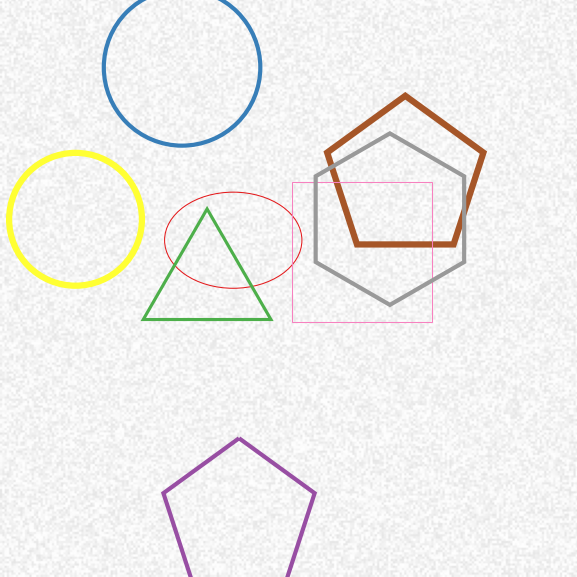[{"shape": "oval", "thickness": 0.5, "radius": 0.59, "center": [0.404, 0.583]}, {"shape": "circle", "thickness": 2, "radius": 0.68, "center": [0.315, 0.882]}, {"shape": "triangle", "thickness": 1.5, "radius": 0.64, "center": [0.359, 0.51]}, {"shape": "pentagon", "thickness": 2, "radius": 0.69, "center": [0.414, 0.103]}, {"shape": "circle", "thickness": 3, "radius": 0.58, "center": [0.131, 0.619]}, {"shape": "pentagon", "thickness": 3, "radius": 0.71, "center": [0.702, 0.691]}, {"shape": "square", "thickness": 0.5, "radius": 0.61, "center": [0.626, 0.562]}, {"shape": "hexagon", "thickness": 2, "radius": 0.74, "center": [0.675, 0.62]}]